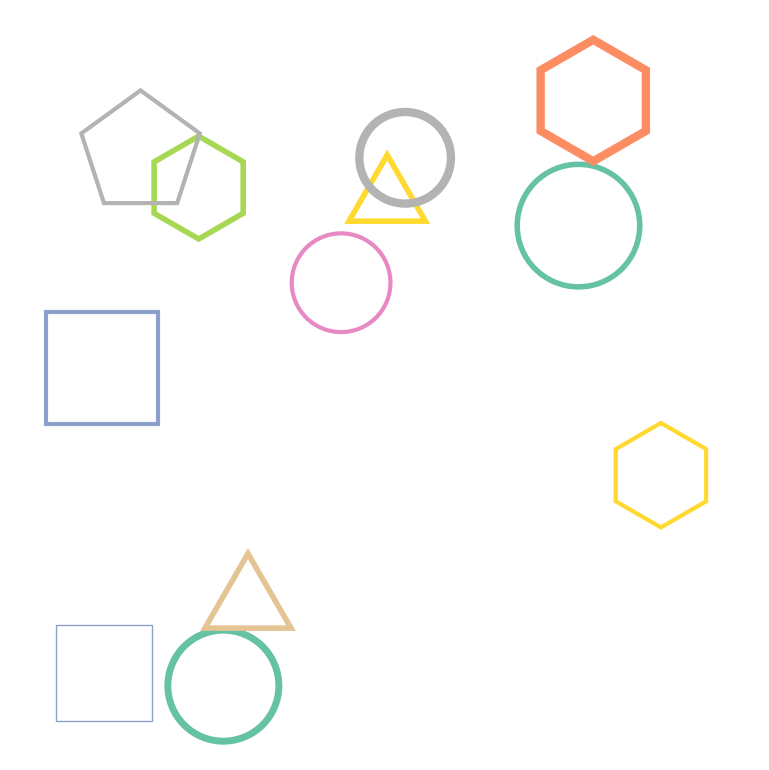[{"shape": "circle", "thickness": 2, "radius": 0.4, "center": [0.751, 0.707]}, {"shape": "circle", "thickness": 2.5, "radius": 0.36, "center": [0.29, 0.11]}, {"shape": "hexagon", "thickness": 3, "radius": 0.39, "center": [0.77, 0.869]}, {"shape": "square", "thickness": 1.5, "radius": 0.36, "center": [0.133, 0.522]}, {"shape": "square", "thickness": 0.5, "radius": 0.31, "center": [0.135, 0.126]}, {"shape": "circle", "thickness": 1.5, "radius": 0.32, "center": [0.443, 0.633]}, {"shape": "hexagon", "thickness": 2, "radius": 0.33, "center": [0.258, 0.756]}, {"shape": "hexagon", "thickness": 1.5, "radius": 0.34, "center": [0.858, 0.383]}, {"shape": "triangle", "thickness": 2, "radius": 0.29, "center": [0.503, 0.741]}, {"shape": "triangle", "thickness": 2, "radius": 0.32, "center": [0.322, 0.217]}, {"shape": "pentagon", "thickness": 1.5, "radius": 0.4, "center": [0.183, 0.802]}, {"shape": "circle", "thickness": 3, "radius": 0.3, "center": [0.526, 0.795]}]